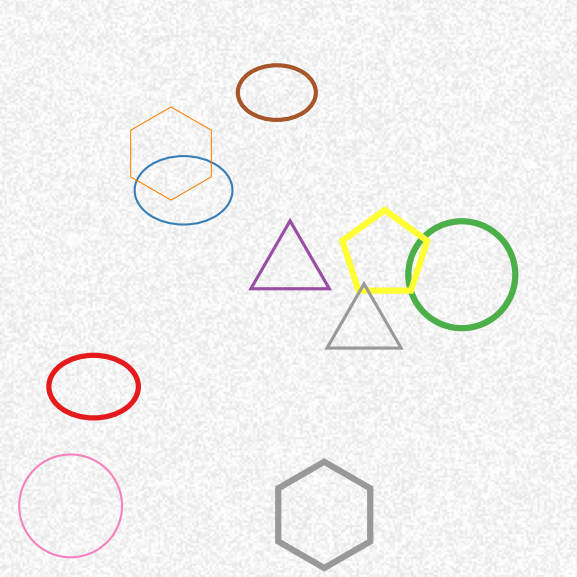[{"shape": "oval", "thickness": 2.5, "radius": 0.39, "center": [0.162, 0.33]}, {"shape": "oval", "thickness": 1, "radius": 0.42, "center": [0.318, 0.67]}, {"shape": "circle", "thickness": 3, "radius": 0.46, "center": [0.8, 0.523]}, {"shape": "triangle", "thickness": 1.5, "radius": 0.39, "center": [0.502, 0.538]}, {"shape": "hexagon", "thickness": 0.5, "radius": 0.4, "center": [0.296, 0.733]}, {"shape": "pentagon", "thickness": 3, "radius": 0.39, "center": [0.666, 0.558]}, {"shape": "oval", "thickness": 2, "radius": 0.34, "center": [0.479, 0.839]}, {"shape": "circle", "thickness": 1, "radius": 0.45, "center": [0.122, 0.123]}, {"shape": "triangle", "thickness": 1.5, "radius": 0.37, "center": [0.63, 0.433]}, {"shape": "hexagon", "thickness": 3, "radius": 0.46, "center": [0.561, 0.108]}]